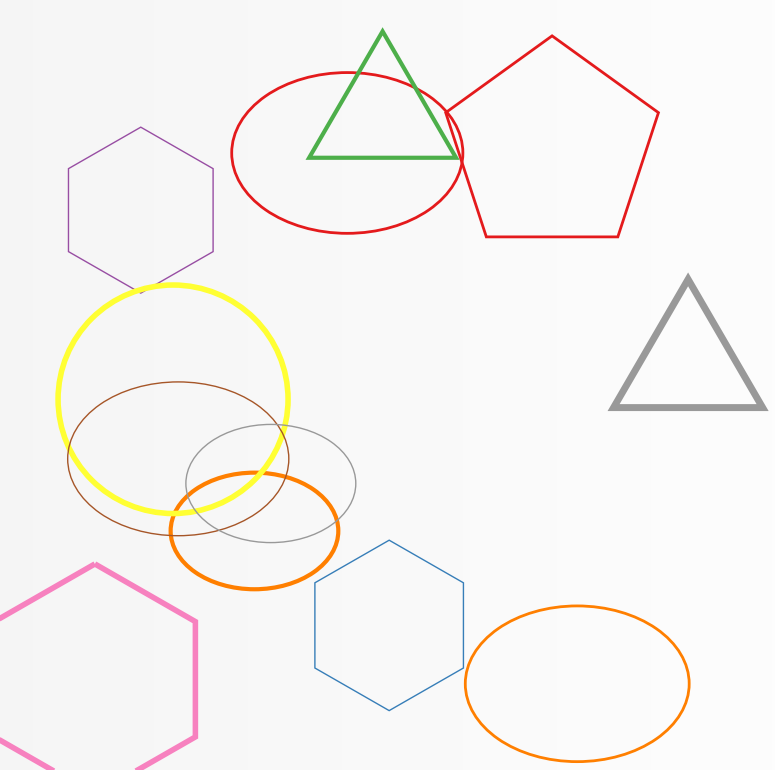[{"shape": "pentagon", "thickness": 1, "radius": 0.72, "center": [0.712, 0.809]}, {"shape": "oval", "thickness": 1, "radius": 0.75, "center": [0.448, 0.801]}, {"shape": "hexagon", "thickness": 0.5, "radius": 0.55, "center": [0.502, 0.188]}, {"shape": "triangle", "thickness": 1.5, "radius": 0.55, "center": [0.494, 0.85]}, {"shape": "hexagon", "thickness": 0.5, "radius": 0.54, "center": [0.182, 0.727]}, {"shape": "oval", "thickness": 1, "radius": 0.72, "center": [0.745, 0.112]}, {"shape": "oval", "thickness": 1.5, "radius": 0.54, "center": [0.328, 0.31]}, {"shape": "circle", "thickness": 2, "radius": 0.74, "center": [0.223, 0.481]}, {"shape": "oval", "thickness": 0.5, "radius": 0.71, "center": [0.23, 0.404]}, {"shape": "hexagon", "thickness": 2, "radius": 0.75, "center": [0.122, 0.118]}, {"shape": "oval", "thickness": 0.5, "radius": 0.55, "center": [0.349, 0.372]}, {"shape": "triangle", "thickness": 2.5, "radius": 0.56, "center": [0.888, 0.526]}]